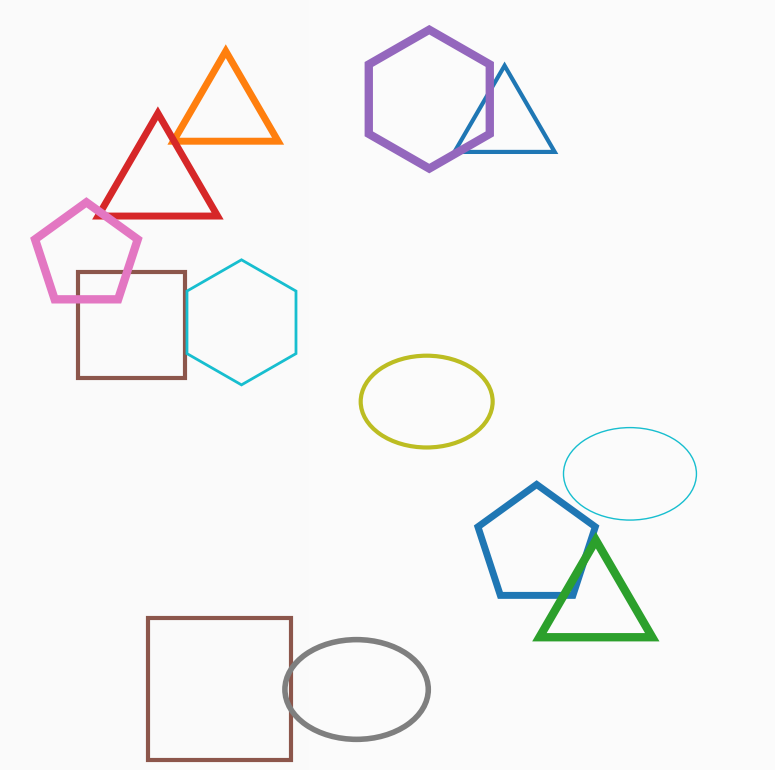[{"shape": "triangle", "thickness": 1.5, "radius": 0.37, "center": [0.651, 0.84]}, {"shape": "pentagon", "thickness": 2.5, "radius": 0.4, "center": [0.692, 0.291]}, {"shape": "triangle", "thickness": 2.5, "radius": 0.39, "center": [0.291, 0.856]}, {"shape": "triangle", "thickness": 3, "radius": 0.42, "center": [0.769, 0.214]}, {"shape": "triangle", "thickness": 2.5, "radius": 0.44, "center": [0.204, 0.764]}, {"shape": "hexagon", "thickness": 3, "radius": 0.45, "center": [0.554, 0.871]}, {"shape": "square", "thickness": 1.5, "radius": 0.46, "center": [0.283, 0.105]}, {"shape": "square", "thickness": 1.5, "radius": 0.35, "center": [0.17, 0.578]}, {"shape": "pentagon", "thickness": 3, "radius": 0.35, "center": [0.111, 0.668]}, {"shape": "oval", "thickness": 2, "radius": 0.46, "center": [0.46, 0.105]}, {"shape": "oval", "thickness": 1.5, "radius": 0.43, "center": [0.551, 0.478]}, {"shape": "oval", "thickness": 0.5, "radius": 0.43, "center": [0.813, 0.385]}, {"shape": "hexagon", "thickness": 1, "radius": 0.41, "center": [0.312, 0.581]}]